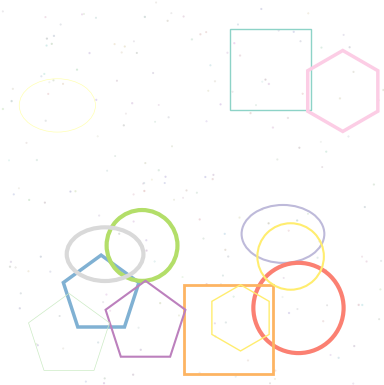[{"shape": "square", "thickness": 1, "radius": 0.53, "center": [0.703, 0.82]}, {"shape": "oval", "thickness": 0.5, "radius": 0.49, "center": [0.149, 0.726]}, {"shape": "oval", "thickness": 1.5, "radius": 0.54, "center": [0.735, 0.392]}, {"shape": "circle", "thickness": 3, "radius": 0.59, "center": [0.775, 0.2]}, {"shape": "pentagon", "thickness": 2.5, "radius": 0.52, "center": [0.263, 0.234]}, {"shape": "square", "thickness": 2, "radius": 0.58, "center": [0.594, 0.144]}, {"shape": "circle", "thickness": 3, "radius": 0.46, "center": [0.369, 0.362]}, {"shape": "hexagon", "thickness": 2.5, "radius": 0.53, "center": [0.89, 0.764]}, {"shape": "oval", "thickness": 3, "radius": 0.5, "center": [0.273, 0.34]}, {"shape": "pentagon", "thickness": 1.5, "radius": 0.54, "center": [0.378, 0.162]}, {"shape": "pentagon", "thickness": 0.5, "radius": 0.55, "center": [0.179, 0.127]}, {"shape": "circle", "thickness": 1.5, "radius": 0.43, "center": [0.755, 0.334]}, {"shape": "hexagon", "thickness": 1, "radius": 0.43, "center": [0.625, 0.174]}]